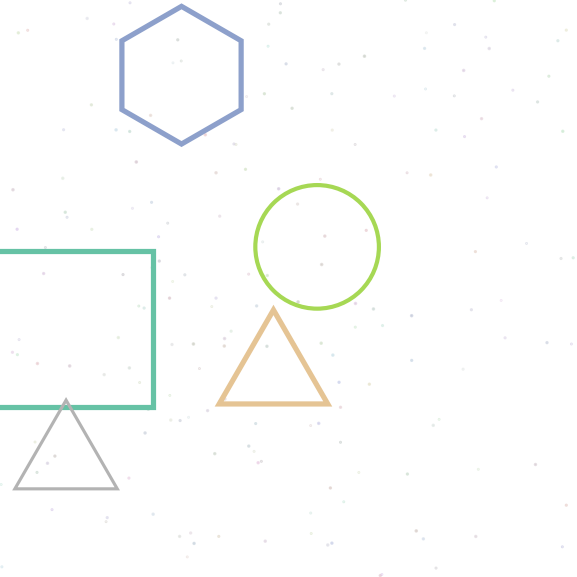[{"shape": "square", "thickness": 2.5, "radius": 0.67, "center": [0.13, 0.43]}, {"shape": "hexagon", "thickness": 2.5, "radius": 0.6, "center": [0.314, 0.869]}, {"shape": "circle", "thickness": 2, "radius": 0.53, "center": [0.549, 0.572]}, {"shape": "triangle", "thickness": 2.5, "radius": 0.54, "center": [0.474, 0.354]}, {"shape": "triangle", "thickness": 1.5, "radius": 0.51, "center": [0.114, 0.204]}]